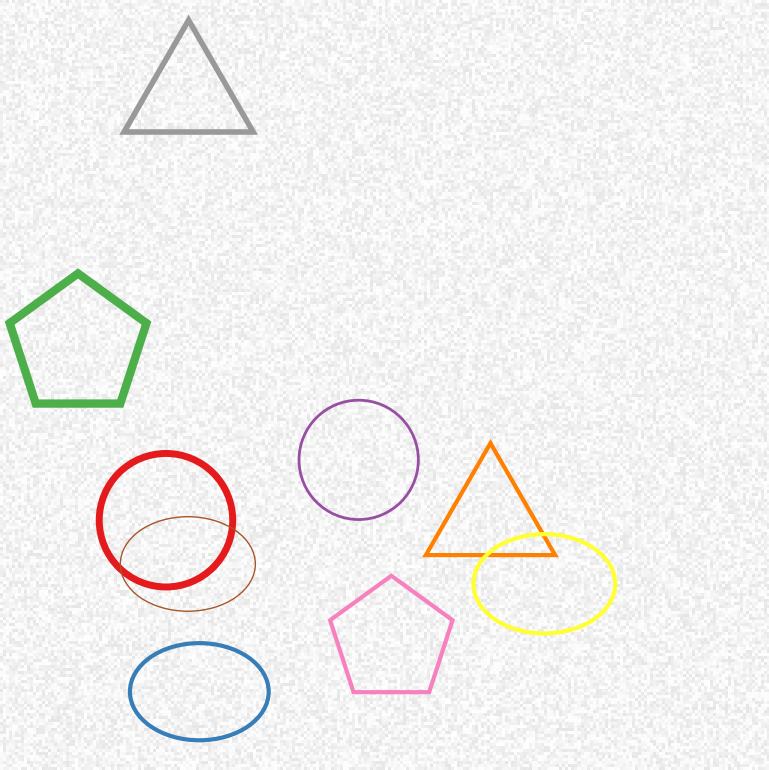[{"shape": "circle", "thickness": 2.5, "radius": 0.43, "center": [0.216, 0.324]}, {"shape": "oval", "thickness": 1.5, "radius": 0.45, "center": [0.259, 0.102]}, {"shape": "pentagon", "thickness": 3, "radius": 0.47, "center": [0.101, 0.551]}, {"shape": "circle", "thickness": 1, "radius": 0.39, "center": [0.466, 0.403]}, {"shape": "triangle", "thickness": 1.5, "radius": 0.48, "center": [0.637, 0.328]}, {"shape": "oval", "thickness": 1.5, "radius": 0.46, "center": [0.707, 0.242]}, {"shape": "oval", "thickness": 0.5, "radius": 0.44, "center": [0.244, 0.268]}, {"shape": "pentagon", "thickness": 1.5, "radius": 0.42, "center": [0.508, 0.169]}, {"shape": "triangle", "thickness": 2, "radius": 0.48, "center": [0.245, 0.877]}]